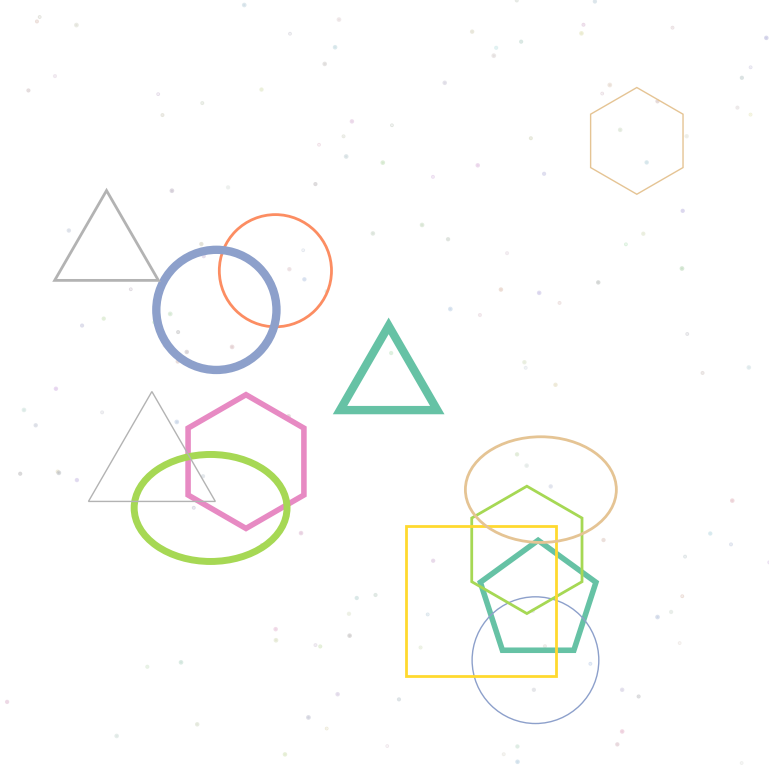[{"shape": "triangle", "thickness": 3, "radius": 0.36, "center": [0.505, 0.504]}, {"shape": "pentagon", "thickness": 2, "radius": 0.39, "center": [0.699, 0.219]}, {"shape": "circle", "thickness": 1, "radius": 0.36, "center": [0.358, 0.648]}, {"shape": "circle", "thickness": 0.5, "radius": 0.41, "center": [0.695, 0.143]}, {"shape": "circle", "thickness": 3, "radius": 0.39, "center": [0.281, 0.598]}, {"shape": "hexagon", "thickness": 2, "radius": 0.43, "center": [0.319, 0.401]}, {"shape": "oval", "thickness": 2.5, "radius": 0.5, "center": [0.273, 0.34]}, {"shape": "hexagon", "thickness": 1, "radius": 0.41, "center": [0.684, 0.286]}, {"shape": "square", "thickness": 1, "radius": 0.49, "center": [0.624, 0.219]}, {"shape": "oval", "thickness": 1, "radius": 0.49, "center": [0.702, 0.364]}, {"shape": "hexagon", "thickness": 0.5, "radius": 0.35, "center": [0.827, 0.817]}, {"shape": "triangle", "thickness": 0.5, "radius": 0.48, "center": [0.197, 0.396]}, {"shape": "triangle", "thickness": 1, "radius": 0.39, "center": [0.138, 0.675]}]